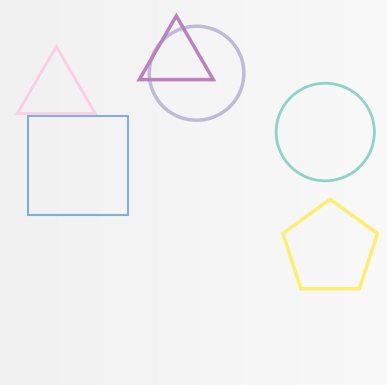[{"shape": "circle", "thickness": 2, "radius": 0.63, "center": [0.839, 0.657]}, {"shape": "circle", "thickness": 2.5, "radius": 0.61, "center": [0.507, 0.81]}, {"shape": "square", "thickness": 1.5, "radius": 0.64, "center": [0.201, 0.569]}, {"shape": "triangle", "thickness": 2, "radius": 0.58, "center": [0.145, 0.763]}, {"shape": "triangle", "thickness": 2.5, "radius": 0.55, "center": [0.455, 0.848]}, {"shape": "pentagon", "thickness": 2.5, "radius": 0.64, "center": [0.852, 0.354]}]